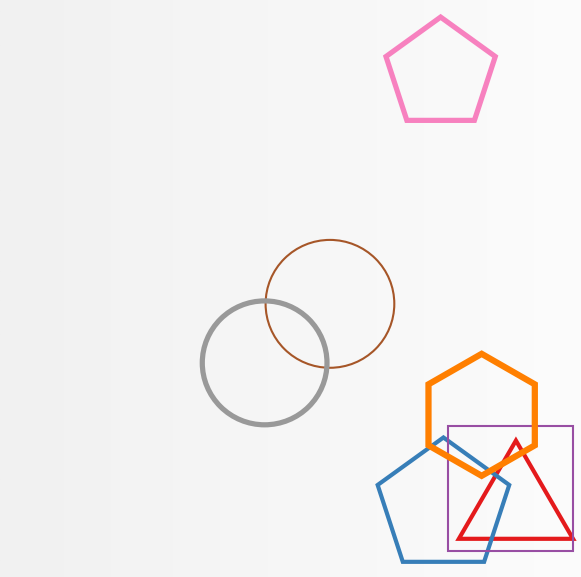[{"shape": "triangle", "thickness": 2, "radius": 0.57, "center": [0.888, 0.123]}, {"shape": "pentagon", "thickness": 2, "radius": 0.6, "center": [0.763, 0.123]}, {"shape": "square", "thickness": 1, "radius": 0.54, "center": [0.878, 0.152]}, {"shape": "hexagon", "thickness": 3, "radius": 0.53, "center": [0.829, 0.281]}, {"shape": "circle", "thickness": 1, "radius": 0.55, "center": [0.568, 0.473]}, {"shape": "pentagon", "thickness": 2.5, "radius": 0.49, "center": [0.758, 0.871]}, {"shape": "circle", "thickness": 2.5, "radius": 0.54, "center": [0.455, 0.371]}]